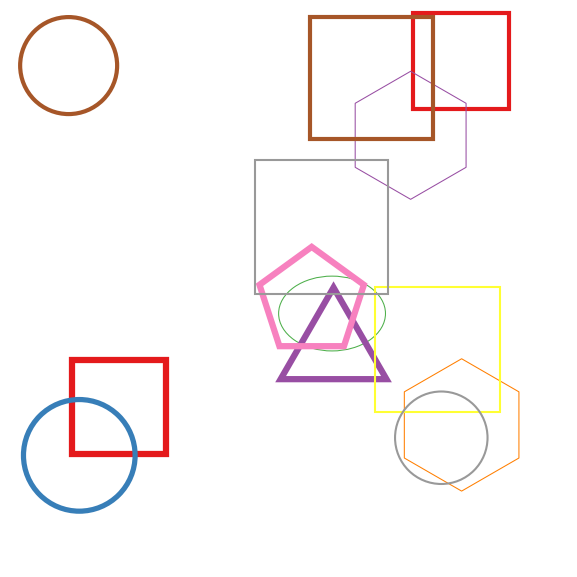[{"shape": "square", "thickness": 3, "radius": 0.41, "center": [0.205, 0.294]}, {"shape": "square", "thickness": 2, "radius": 0.41, "center": [0.799, 0.893]}, {"shape": "circle", "thickness": 2.5, "radius": 0.48, "center": [0.137, 0.211]}, {"shape": "oval", "thickness": 0.5, "radius": 0.46, "center": [0.575, 0.456]}, {"shape": "hexagon", "thickness": 0.5, "radius": 0.55, "center": [0.711, 0.765]}, {"shape": "triangle", "thickness": 3, "radius": 0.53, "center": [0.578, 0.395]}, {"shape": "hexagon", "thickness": 0.5, "radius": 0.57, "center": [0.799, 0.263]}, {"shape": "square", "thickness": 1, "radius": 0.54, "center": [0.757, 0.393]}, {"shape": "square", "thickness": 2, "radius": 0.53, "center": [0.643, 0.864]}, {"shape": "circle", "thickness": 2, "radius": 0.42, "center": [0.119, 0.886]}, {"shape": "pentagon", "thickness": 3, "radius": 0.48, "center": [0.54, 0.477]}, {"shape": "circle", "thickness": 1, "radius": 0.4, "center": [0.764, 0.241]}, {"shape": "square", "thickness": 1, "radius": 0.58, "center": [0.557, 0.606]}]